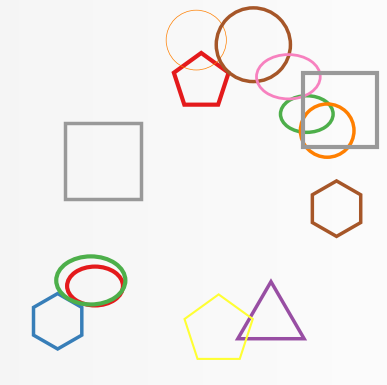[{"shape": "pentagon", "thickness": 3, "radius": 0.37, "center": [0.519, 0.788]}, {"shape": "oval", "thickness": 3, "radius": 0.36, "center": [0.245, 0.257]}, {"shape": "hexagon", "thickness": 2.5, "radius": 0.36, "center": [0.149, 0.166]}, {"shape": "oval", "thickness": 2.5, "radius": 0.34, "center": [0.792, 0.704]}, {"shape": "oval", "thickness": 3, "radius": 0.45, "center": [0.234, 0.272]}, {"shape": "triangle", "thickness": 2.5, "radius": 0.49, "center": [0.699, 0.17]}, {"shape": "circle", "thickness": 0.5, "radius": 0.39, "center": [0.506, 0.896]}, {"shape": "circle", "thickness": 2.5, "radius": 0.35, "center": [0.844, 0.661]}, {"shape": "pentagon", "thickness": 1.5, "radius": 0.46, "center": [0.564, 0.143]}, {"shape": "hexagon", "thickness": 2.5, "radius": 0.36, "center": [0.868, 0.458]}, {"shape": "circle", "thickness": 2.5, "radius": 0.48, "center": [0.654, 0.884]}, {"shape": "oval", "thickness": 2, "radius": 0.41, "center": [0.744, 0.801]}, {"shape": "square", "thickness": 3, "radius": 0.48, "center": [0.878, 0.714]}, {"shape": "square", "thickness": 2.5, "radius": 0.49, "center": [0.265, 0.582]}]